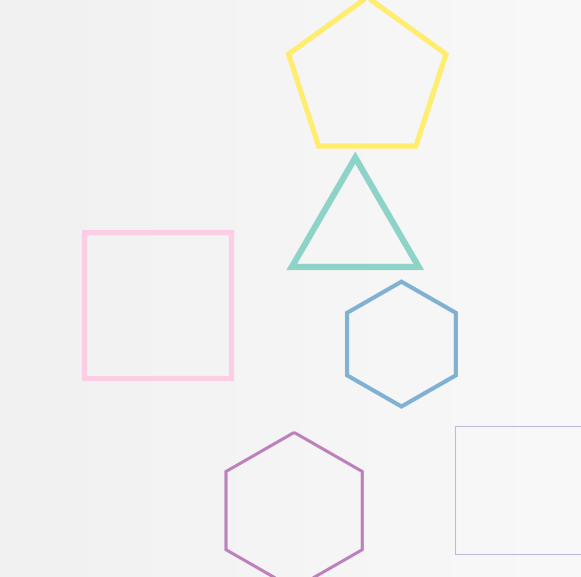[{"shape": "triangle", "thickness": 3, "radius": 0.63, "center": [0.611, 0.6]}, {"shape": "square", "thickness": 0.5, "radius": 0.56, "center": [0.893, 0.151]}, {"shape": "hexagon", "thickness": 2, "radius": 0.54, "center": [0.691, 0.403]}, {"shape": "square", "thickness": 2.5, "radius": 0.63, "center": [0.272, 0.472]}, {"shape": "hexagon", "thickness": 1.5, "radius": 0.68, "center": [0.506, 0.115]}, {"shape": "pentagon", "thickness": 2.5, "radius": 0.71, "center": [0.632, 0.861]}]